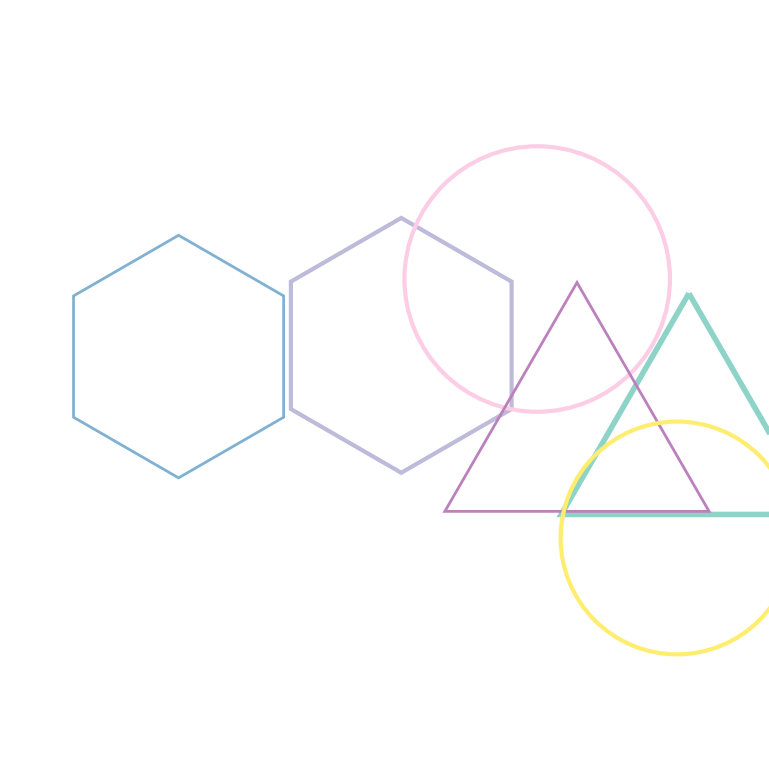[{"shape": "triangle", "thickness": 2, "radius": 0.96, "center": [0.895, 0.428]}, {"shape": "hexagon", "thickness": 1.5, "radius": 0.83, "center": [0.521, 0.552]}, {"shape": "hexagon", "thickness": 1, "radius": 0.79, "center": [0.232, 0.537]}, {"shape": "circle", "thickness": 1.5, "radius": 0.86, "center": [0.698, 0.638]}, {"shape": "triangle", "thickness": 1, "radius": 0.99, "center": [0.749, 0.435]}, {"shape": "circle", "thickness": 1.5, "radius": 0.76, "center": [0.879, 0.301]}]